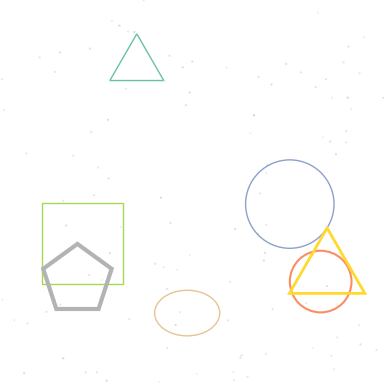[{"shape": "triangle", "thickness": 1, "radius": 0.4, "center": [0.355, 0.831]}, {"shape": "circle", "thickness": 1.5, "radius": 0.4, "center": [0.833, 0.269]}, {"shape": "circle", "thickness": 1, "radius": 0.57, "center": [0.753, 0.47]}, {"shape": "square", "thickness": 1, "radius": 0.52, "center": [0.214, 0.367]}, {"shape": "triangle", "thickness": 2, "radius": 0.57, "center": [0.85, 0.295]}, {"shape": "oval", "thickness": 1, "radius": 0.42, "center": [0.486, 0.187]}, {"shape": "pentagon", "thickness": 3, "radius": 0.47, "center": [0.201, 0.273]}]